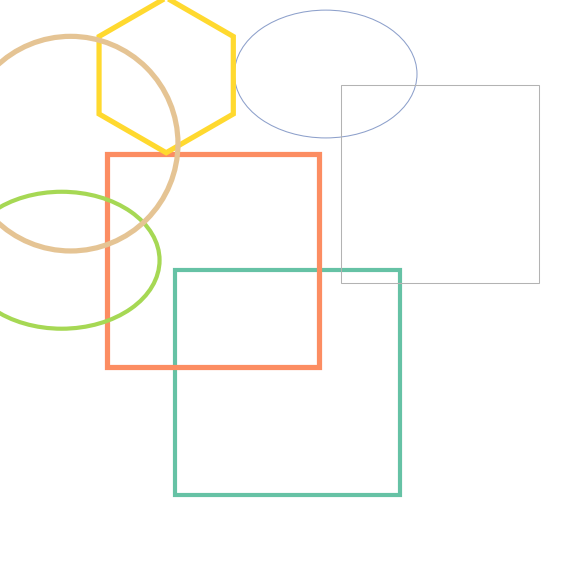[{"shape": "square", "thickness": 2, "radius": 0.97, "center": [0.498, 0.337]}, {"shape": "square", "thickness": 2.5, "radius": 0.92, "center": [0.368, 0.548]}, {"shape": "oval", "thickness": 0.5, "radius": 0.79, "center": [0.564, 0.871]}, {"shape": "oval", "thickness": 2, "radius": 0.85, "center": [0.107, 0.549]}, {"shape": "hexagon", "thickness": 2.5, "radius": 0.67, "center": [0.288, 0.869]}, {"shape": "circle", "thickness": 2.5, "radius": 0.93, "center": [0.122, 0.75]}, {"shape": "square", "thickness": 0.5, "radius": 0.86, "center": [0.762, 0.681]}]